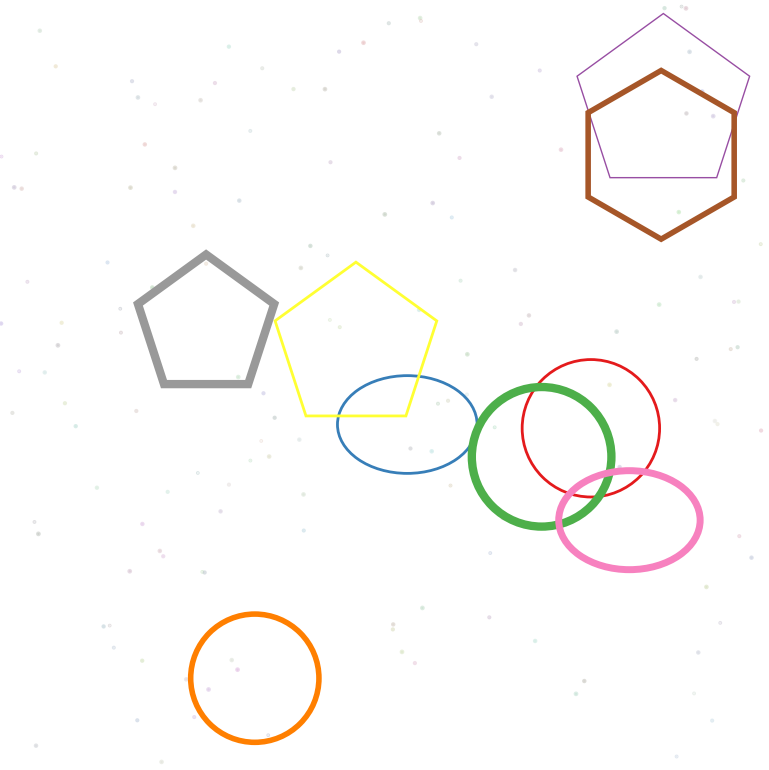[{"shape": "circle", "thickness": 1, "radius": 0.45, "center": [0.767, 0.444]}, {"shape": "oval", "thickness": 1, "radius": 0.45, "center": [0.529, 0.449]}, {"shape": "circle", "thickness": 3, "radius": 0.45, "center": [0.703, 0.407]}, {"shape": "pentagon", "thickness": 0.5, "radius": 0.59, "center": [0.861, 0.865]}, {"shape": "circle", "thickness": 2, "radius": 0.42, "center": [0.331, 0.119]}, {"shape": "pentagon", "thickness": 1, "radius": 0.55, "center": [0.462, 0.549]}, {"shape": "hexagon", "thickness": 2, "radius": 0.55, "center": [0.859, 0.799]}, {"shape": "oval", "thickness": 2.5, "radius": 0.46, "center": [0.817, 0.324]}, {"shape": "pentagon", "thickness": 3, "radius": 0.47, "center": [0.268, 0.576]}]